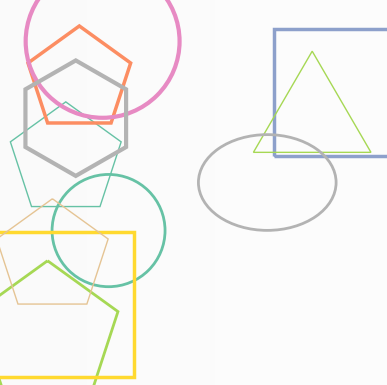[{"shape": "circle", "thickness": 2, "radius": 0.73, "center": [0.28, 0.401]}, {"shape": "pentagon", "thickness": 1, "radius": 0.75, "center": [0.17, 0.585]}, {"shape": "pentagon", "thickness": 2.5, "radius": 0.7, "center": [0.205, 0.793]}, {"shape": "square", "thickness": 2.5, "radius": 0.82, "center": [0.872, 0.759]}, {"shape": "circle", "thickness": 3, "radius": 0.99, "center": [0.265, 0.893]}, {"shape": "pentagon", "thickness": 2, "radius": 0.96, "center": [0.123, 0.132]}, {"shape": "triangle", "thickness": 1, "radius": 0.88, "center": [0.806, 0.692]}, {"shape": "square", "thickness": 2.5, "radius": 0.94, "center": [0.159, 0.209]}, {"shape": "pentagon", "thickness": 1, "radius": 0.76, "center": [0.135, 0.333]}, {"shape": "hexagon", "thickness": 3, "radius": 0.75, "center": [0.196, 0.693]}, {"shape": "oval", "thickness": 2, "radius": 0.89, "center": [0.69, 0.526]}]